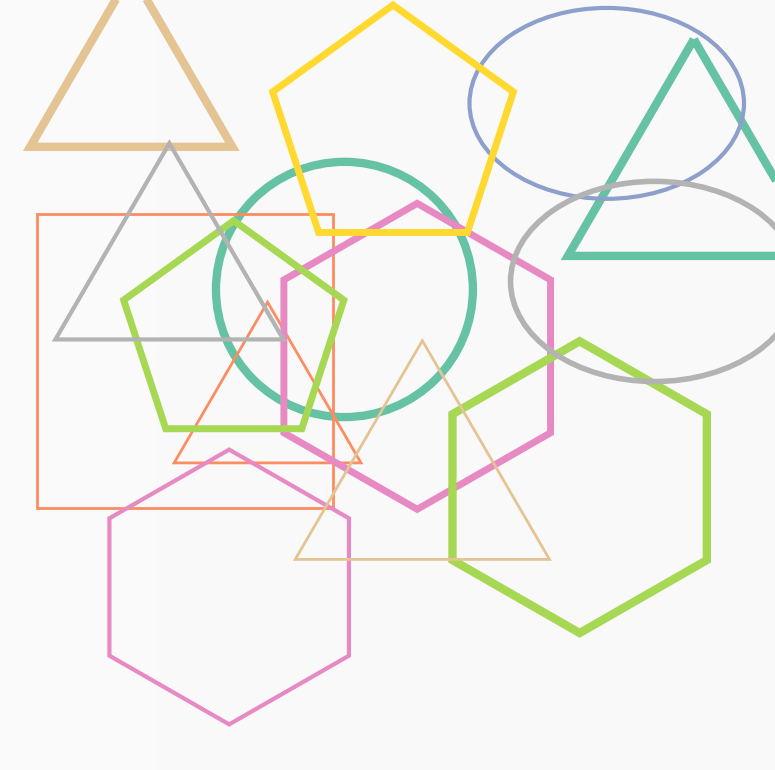[{"shape": "circle", "thickness": 3, "radius": 0.83, "center": [0.444, 0.624]}, {"shape": "triangle", "thickness": 3, "radius": 0.94, "center": [0.895, 0.761]}, {"shape": "square", "thickness": 1, "radius": 0.96, "center": [0.239, 0.531]}, {"shape": "triangle", "thickness": 1, "radius": 0.7, "center": [0.345, 0.468]}, {"shape": "oval", "thickness": 1.5, "radius": 0.89, "center": [0.783, 0.866]}, {"shape": "hexagon", "thickness": 2.5, "radius": 0.99, "center": [0.538, 0.537]}, {"shape": "hexagon", "thickness": 1.5, "radius": 0.89, "center": [0.296, 0.238]}, {"shape": "hexagon", "thickness": 3, "radius": 0.95, "center": [0.748, 0.367]}, {"shape": "pentagon", "thickness": 2.5, "radius": 0.75, "center": [0.302, 0.564]}, {"shape": "pentagon", "thickness": 2.5, "radius": 0.82, "center": [0.507, 0.83]}, {"shape": "triangle", "thickness": 3, "radius": 0.75, "center": [0.169, 0.885]}, {"shape": "triangle", "thickness": 1, "radius": 0.95, "center": [0.545, 0.368]}, {"shape": "oval", "thickness": 2, "radius": 0.93, "center": [0.844, 0.634]}, {"shape": "triangle", "thickness": 1.5, "radius": 0.85, "center": [0.219, 0.644]}]